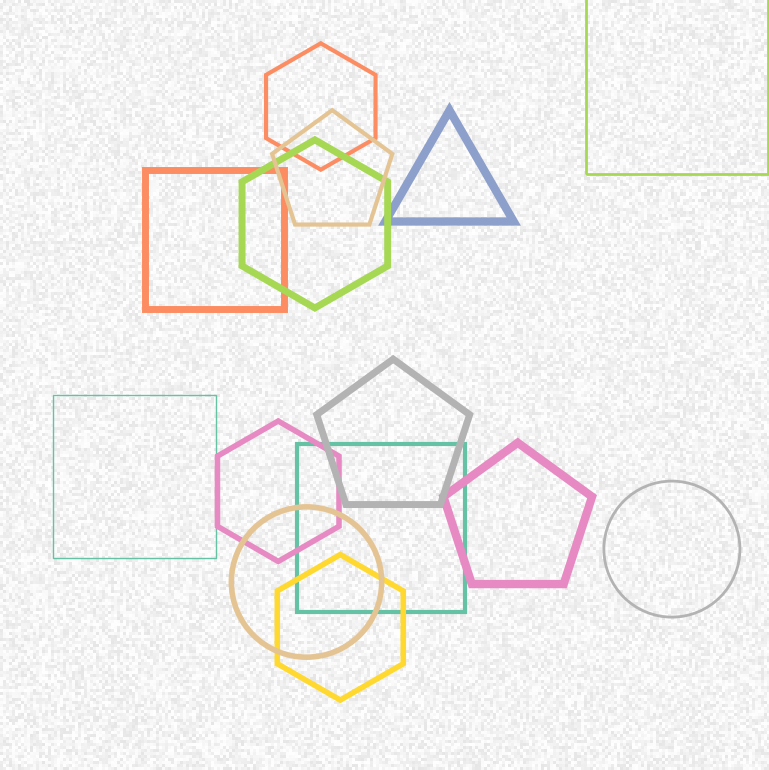[{"shape": "square", "thickness": 1.5, "radius": 0.54, "center": [0.495, 0.314]}, {"shape": "square", "thickness": 0.5, "radius": 0.53, "center": [0.175, 0.381]}, {"shape": "hexagon", "thickness": 1.5, "radius": 0.41, "center": [0.417, 0.862]}, {"shape": "square", "thickness": 2.5, "radius": 0.45, "center": [0.278, 0.69]}, {"shape": "triangle", "thickness": 3, "radius": 0.48, "center": [0.584, 0.76]}, {"shape": "hexagon", "thickness": 2, "radius": 0.46, "center": [0.361, 0.362]}, {"shape": "pentagon", "thickness": 3, "radius": 0.51, "center": [0.672, 0.324]}, {"shape": "hexagon", "thickness": 2.5, "radius": 0.55, "center": [0.409, 0.709]}, {"shape": "square", "thickness": 1, "radius": 0.59, "center": [0.879, 0.892]}, {"shape": "hexagon", "thickness": 2, "radius": 0.47, "center": [0.442, 0.185]}, {"shape": "pentagon", "thickness": 1.5, "radius": 0.41, "center": [0.431, 0.775]}, {"shape": "circle", "thickness": 2, "radius": 0.49, "center": [0.398, 0.244]}, {"shape": "circle", "thickness": 1, "radius": 0.44, "center": [0.873, 0.287]}, {"shape": "pentagon", "thickness": 2.5, "radius": 0.52, "center": [0.511, 0.429]}]